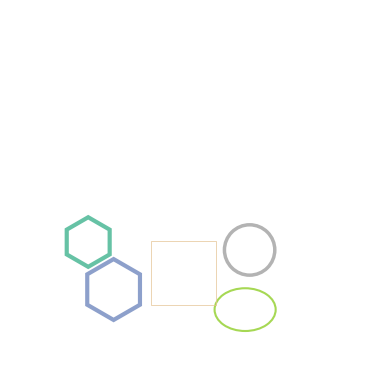[{"shape": "hexagon", "thickness": 3, "radius": 0.32, "center": [0.229, 0.371]}, {"shape": "hexagon", "thickness": 3, "radius": 0.4, "center": [0.295, 0.248]}, {"shape": "oval", "thickness": 1.5, "radius": 0.4, "center": [0.637, 0.196]}, {"shape": "square", "thickness": 0.5, "radius": 0.42, "center": [0.476, 0.291]}, {"shape": "circle", "thickness": 2.5, "radius": 0.33, "center": [0.648, 0.351]}]